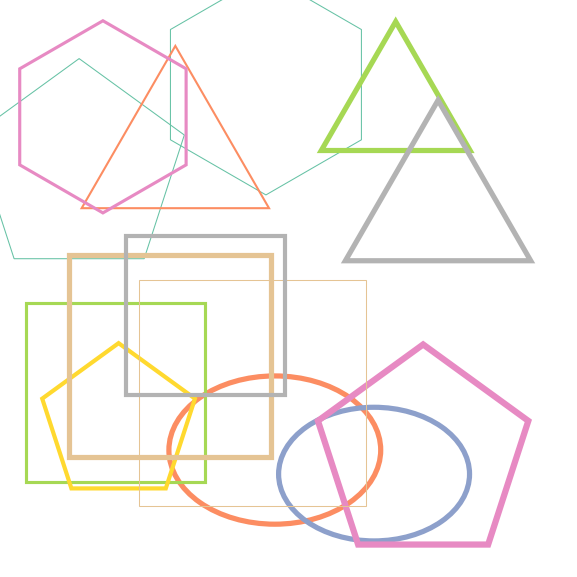[{"shape": "pentagon", "thickness": 0.5, "radius": 0.96, "center": [0.137, 0.706]}, {"shape": "hexagon", "thickness": 0.5, "radius": 0.95, "center": [0.46, 0.853]}, {"shape": "oval", "thickness": 2.5, "radius": 0.92, "center": [0.476, 0.22]}, {"shape": "triangle", "thickness": 1, "radius": 0.94, "center": [0.304, 0.732]}, {"shape": "oval", "thickness": 2.5, "radius": 0.83, "center": [0.648, 0.178]}, {"shape": "hexagon", "thickness": 1.5, "radius": 0.83, "center": [0.178, 0.797]}, {"shape": "pentagon", "thickness": 3, "radius": 0.96, "center": [0.733, 0.211]}, {"shape": "square", "thickness": 1.5, "radius": 0.78, "center": [0.2, 0.32]}, {"shape": "triangle", "thickness": 2.5, "radius": 0.74, "center": [0.685, 0.813]}, {"shape": "pentagon", "thickness": 2, "radius": 0.7, "center": [0.205, 0.266]}, {"shape": "square", "thickness": 2.5, "radius": 0.88, "center": [0.294, 0.383]}, {"shape": "square", "thickness": 0.5, "radius": 0.98, "center": [0.437, 0.319]}, {"shape": "triangle", "thickness": 2.5, "radius": 0.93, "center": [0.759, 0.64]}, {"shape": "square", "thickness": 2, "radius": 0.69, "center": [0.355, 0.453]}]